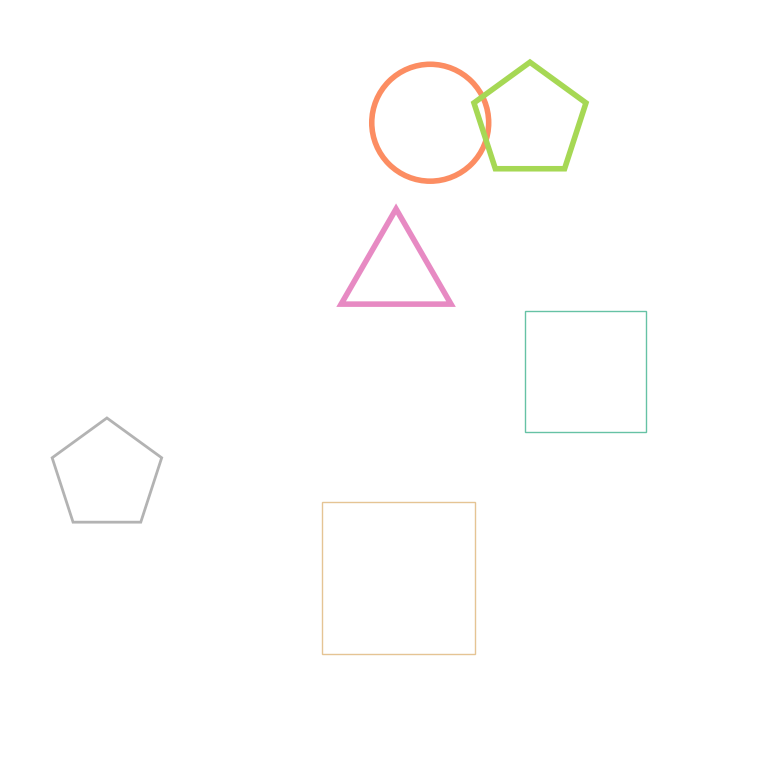[{"shape": "square", "thickness": 0.5, "radius": 0.39, "center": [0.76, 0.518]}, {"shape": "circle", "thickness": 2, "radius": 0.38, "center": [0.559, 0.841]}, {"shape": "triangle", "thickness": 2, "radius": 0.41, "center": [0.514, 0.646]}, {"shape": "pentagon", "thickness": 2, "radius": 0.38, "center": [0.688, 0.843]}, {"shape": "square", "thickness": 0.5, "radius": 0.49, "center": [0.517, 0.249]}, {"shape": "pentagon", "thickness": 1, "radius": 0.37, "center": [0.139, 0.382]}]